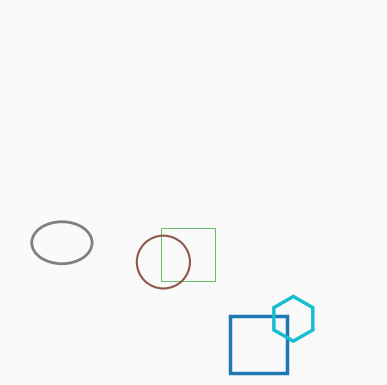[{"shape": "square", "thickness": 2.5, "radius": 0.37, "center": [0.667, 0.105]}, {"shape": "square", "thickness": 0.5, "radius": 0.35, "center": [0.485, 0.34]}, {"shape": "circle", "thickness": 1.5, "radius": 0.34, "center": [0.422, 0.319]}, {"shape": "oval", "thickness": 2, "radius": 0.39, "center": [0.16, 0.37]}, {"shape": "hexagon", "thickness": 2.5, "radius": 0.29, "center": [0.757, 0.172]}]